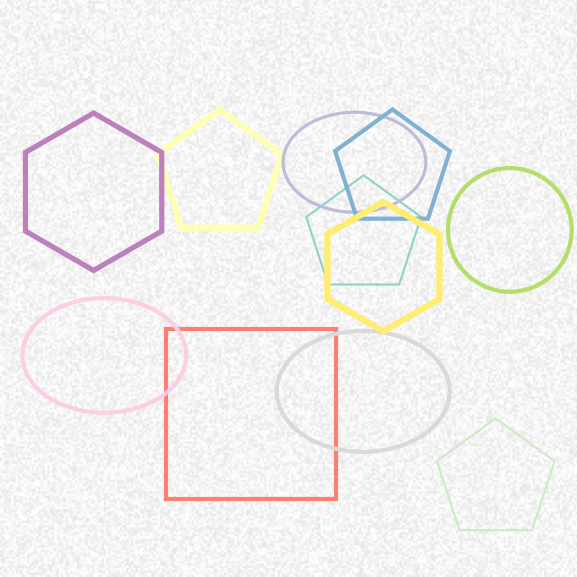[{"shape": "pentagon", "thickness": 1, "radius": 0.52, "center": [0.63, 0.591]}, {"shape": "pentagon", "thickness": 3, "radius": 0.57, "center": [0.381, 0.696]}, {"shape": "oval", "thickness": 1.5, "radius": 0.62, "center": [0.614, 0.718]}, {"shape": "square", "thickness": 2, "radius": 0.74, "center": [0.435, 0.283]}, {"shape": "pentagon", "thickness": 2, "radius": 0.52, "center": [0.68, 0.705]}, {"shape": "circle", "thickness": 2, "radius": 0.54, "center": [0.883, 0.601]}, {"shape": "oval", "thickness": 2, "radius": 0.71, "center": [0.181, 0.384]}, {"shape": "oval", "thickness": 2, "radius": 0.75, "center": [0.629, 0.322]}, {"shape": "hexagon", "thickness": 2.5, "radius": 0.68, "center": [0.162, 0.667]}, {"shape": "pentagon", "thickness": 1, "radius": 0.54, "center": [0.858, 0.168]}, {"shape": "hexagon", "thickness": 3, "radius": 0.56, "center": [0.664, 0.537]}]